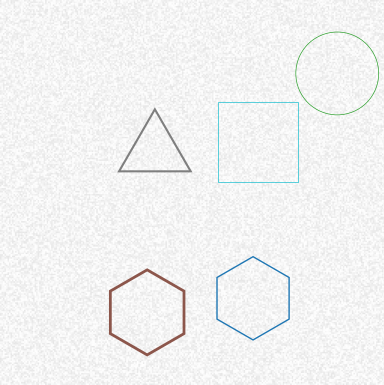[{"shape": "hexagon", "thickness": 1, "radius": 0.54, "center": [0.657, 0.225]}, {"shape": "circle", "thickness": 0.5, "radius": 0.54, "center": [0.876, 0.809]}, {"shape": "hexagon", "thickness": 2, "radius": 0.55, "center": [0.382, 0.189]}, {"shape": "triangle", "thickness": 1.5, "radius": 0.54, "center": [0.402, 0.609]}, {"shape": "square", "thickness": 0.5, "radius": 0.52, "center": [0.67, 0.631]}]